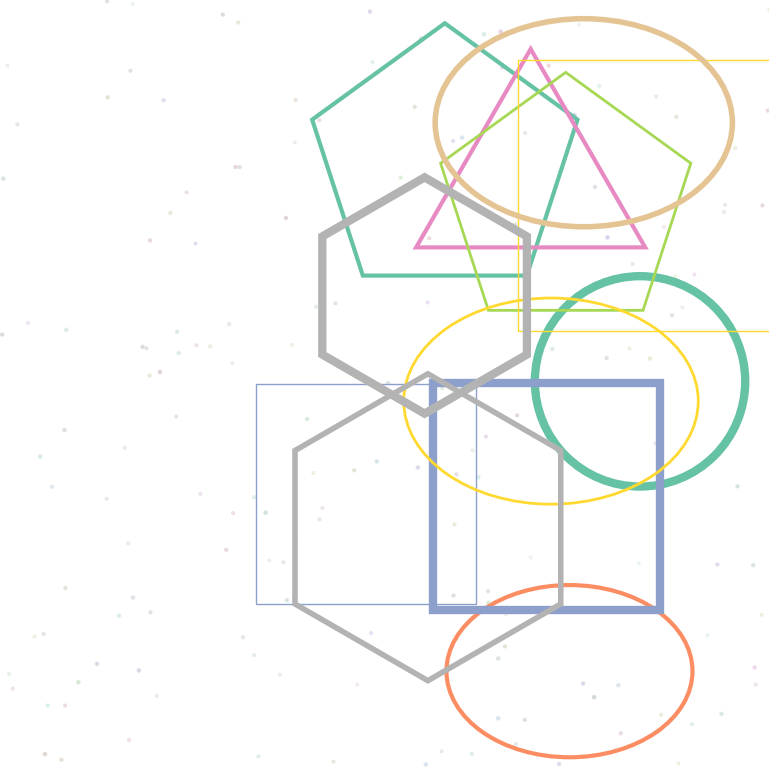[{"shape": "circle", "thickness": 3, "radius": 0.68, "center": [0.831, 0.505]}, {"shape": "pentagon", "thickness": 1.5, "radius": 0.91, "center": [0.578, 0.789]}, {"shape": "oval", "thickness": 1.5, "radius": 0.8, "center": [0.74, 0.128]}, {"shape": "square", "thickness": 0.5, "radius": 0.72, "center": [0.475, 0.358]}, {"shape": "square", "thickness": 3, "radius": 0.74, "center": [0.71, 0.356]}, {"shape": "triangle", "thickness": 1.5, "radius": 0.86, "center": [0.689, 0.765]}, {"shape": "pentagon", "thickness": 1, "radius": 0.85, "center": [0.735, 0.735]}, {"shape": "oval", "thickness": 1, "radius": 0.96, "center": [0.716, 0.479]}, {"shape": "square", "thickness": 0.5, "radius": 0.88, "center": [0.849, 0.746]}, {"shape": "oval", "thickness": 2, "radius": 0.97, "center": [0.758, 0.841]}, {"shape": "hexagon", "thickness": 2, "radius": 1.0, "center": [0.556, 0.315]}, {"shape": "hexagon", "thickness": 3, "radius": 0.77, "center": [0.551, 0.616]}]